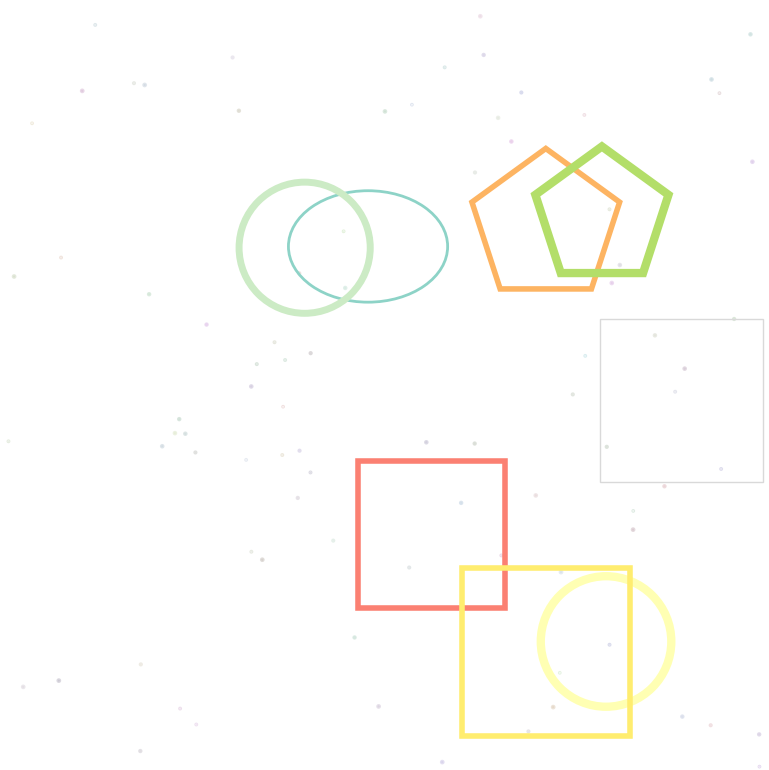[{"shape": "oval", "thickness": 1, "radius": 0.52, "center": [0.478, 0.68]}, {"shape": "circle", "thickness": 3, "radius": 0.42, "center": [0.787, 0.167]}, {"shape": "square", "thickness": 2, "radius": 0.48, "center": [0.56, 0.306]}, {"shape": "pentagon", "thickness": 2, "radius": 0.5, "center": [0.709, 0.706]}, {"shape": "pentagon", "thickness": 3, "radius": 0.45, "center": [0.782, 0.719]}, {"shape": "square", "thickness": 0.5, "radius": 0.53, "center": [0.885, 0.48]}, {"shape": "circle", "thickness": 2.5, "radius": 0.43, "center": [0.396, 0.678]}, {"shape": "square", "thickness": 2, "radius": 0.55, "center": [0.709, 0.153]}]